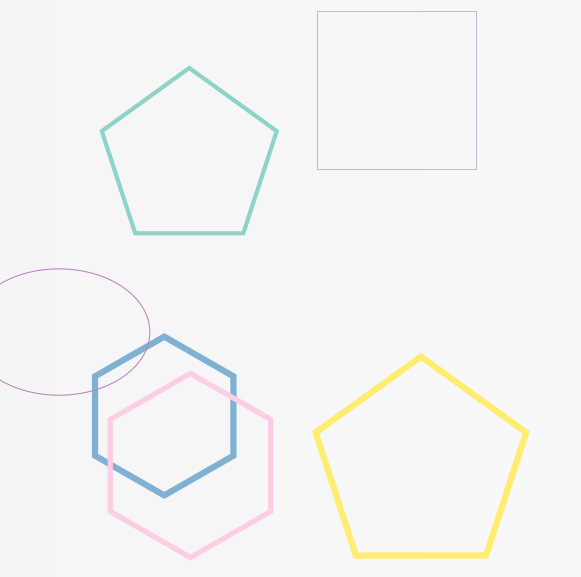[{"shape": "pentagon", "thickness": 2, "radius": 0.79, "center": [0.326, 0.723]}, {"shape": "square", "thickness": 0.5, "radius": 0.69, "center": [0.682, 0.843]}, {"shape": "hexagon", "thickness": 3, "radius": 0.69, "center": [0.283, 0.279]}, {"shape": "hexagon", "thickness": 2.5, "radius": 0.8, "center": [0.328, 0.193]}, {"shape": "oval", "thickness": 0.5, "radius": 0.78, "center": [0.101, 0.424]}, {"shape": "pentagon", "thickness": 3, "radius": 0.95, "center": [0.724, 0.191]}]